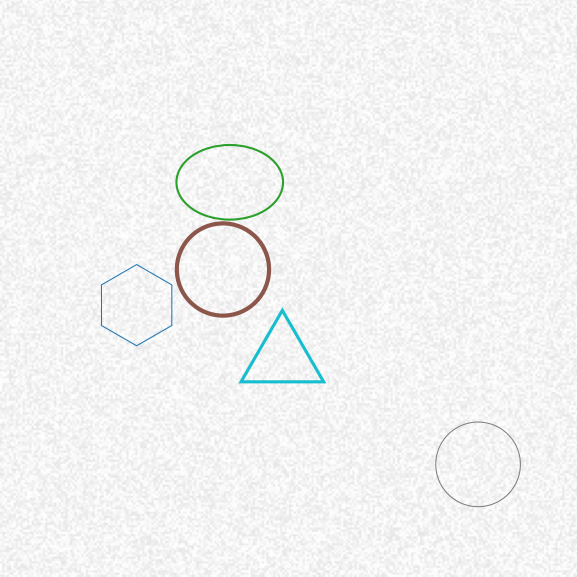[{"shape": "hexagon", "thickness": 0.5, "radius": 0.35, "center": [0.237, 0.471]}, {"shape": "oval", "thickness": 1, "radius": 0.46, "center": [0.398, 0.683]}, {"shape": "circle", "thickness": 2, "radius": 0.4, "center": [0.386, 0.532]}, {"shape": "circle", "thickness": 0.5, "radius": 0.37, "center": [0.828, 0.195]}, {"shape": "triangle", "thickness": 1.5, "radius": 0.41, "center": [0.489, 0.379]}]